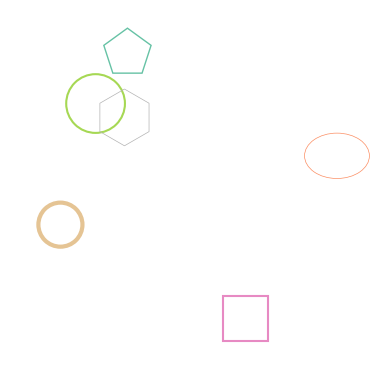[{"shape": "pentagon", "thickness": 1, "radius": 0.32, "center": [0.331, 0.862]}, {"shape": "oval", "thickness": 0.5, "radius": 0.42, "center": [0.875, 0.595]}, {"shape": "square", "thickness": 1.5, "radius": 0.29, "center": [0.637, 0.172]}, {"shape": "circle", "thickness": 1.5, "radius": 0.38, "center": [0.248, 0.731]}, {"shape": "circle", "thickness": 3, "radius": 0.29, "center": [0.157, 0.416]}, {"shape": "hexagon", "thickness": 0.5, "radius": 0.37, "center": [0.323, 0.695]}]